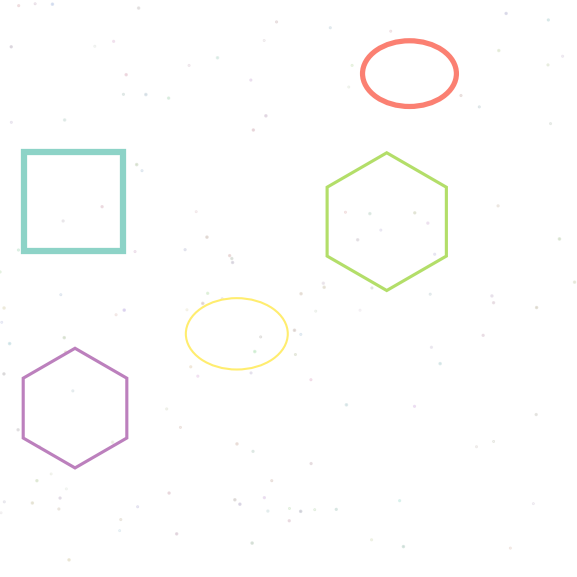[{"shape": "square", "thickness": 3, "radius": 0.43, "center": [0.128, 0.651]}, {"shape": "oval", "thickness": 2.5, "radius": 0.41, "center": [0.709, 0.872]}, {"shape": "hexagon", "thickness": 1.5, "radius": 0.6, "center": [0.67, 0.615]}, {"shape": "hexagon", "thickness": 1.5, "radius": 0.52, "center": [0.13, 0.292]}, {"shape": "oval", "thickness": 1, "radius": 0.44, "center": [0.41, 0.421]}]